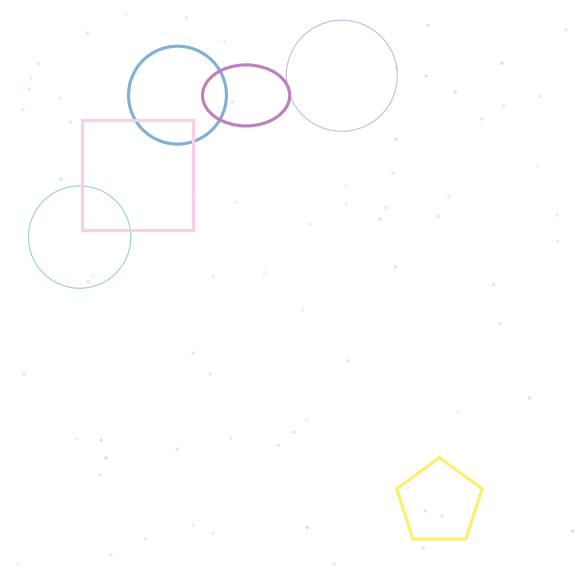[{"shape": "circle", "thickness": 0.5, "radius": 0.44, "center": [0.138, 0.589]}, {"shape": "circle", "thickness": 0.5, "radius": 0.48, "center": [0.592, 0.868]}, {"shape": "circle", "thickness": 1.5, "radius": 0.42, "center": [0.307, 0.834]}, {"shape": "square", "thickness": 1.5, "radius": 0.48, "center": [0.238, 0.697]}, {"shape": "oval", "thickness": 1.5, "radius": 0.38, "center": [0.426, 0.834]}, {"shape": "pentagon", "thickness": 1.5, "radius": 0.39, "center": [0.761, 0.129]}]